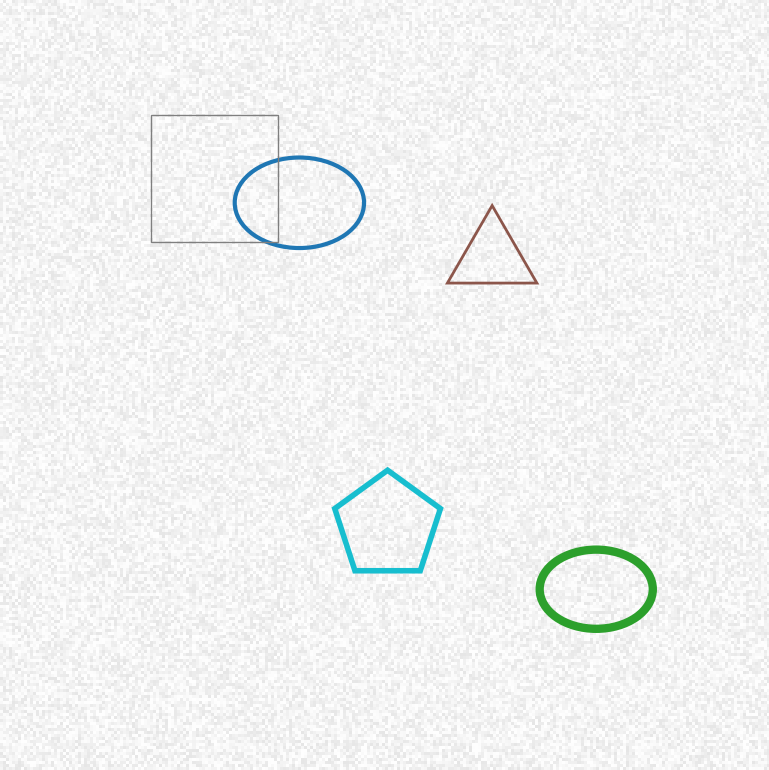[{"shape": "oval", "thickness": 1.5, "radius": 0.42, "center": [0.389, 0.737]}, {"shape": "oval", "thickness": 3, "radius": 0.37, "center": [0.774, 0.235]}, {"shape": "triangle", "thickness": 1, "radius": 0.34, "center": [0.639, 0.666]}, {"shape": "square", "thickness": 0.5, "radius": 0.41, "center": [0.278, 0.768]}, {"shape": "pentagon", "thickness": 2, "radius": 0.36, "center": [0.503, 0.317]}]